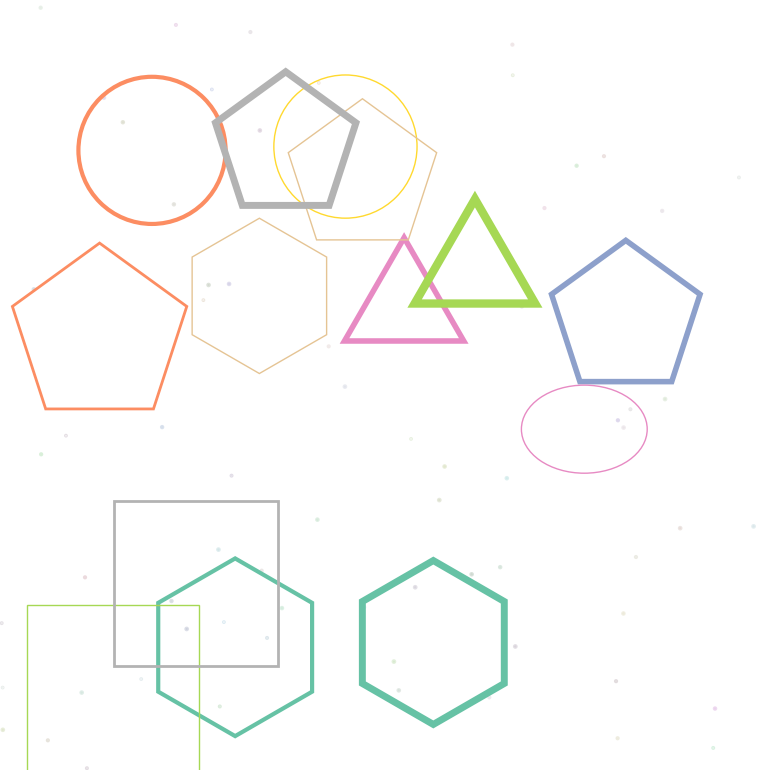[{"shape": "hexagon", "thickness": 1.5, "radius": 0.58, "center": [0.305, 0.159]}, {"shape": "hexagon", "thickness": 2.5, "radius": 0.53, "center": [0.563, 0.166]}, {"shape": "circle", "thickness": 1.5, "radius": 0.48, "center": [0.197, 0.805]}, {"shape": "pentagon", "thickness": 1, "radius": 0.6, "center": [0.129, 0.565]}, {"shape": "pentagon", "thickness": 2, "radius": 0.51, "center": [0.813, 0.586]}, {"shape": "oval", "thickness": 0.5, "radius": 0.41, "center": [0.759, 0.443]}, {"shape": "triangle", "thickness": 2, "radius": 0.45, "center": [0.525, 0.602]}, {"shape": "square", "thickness": 0.5, "radius": 0.56, "center": [0.147, 0.102]}, {"shape": "triangle", "thickness": 3, "radius": 0.45, "center": [0.617, 0.651]}, {"shape": "circle", "thickness": 0.5, "radius": 0.46, "center": [0.449, 0.81]}, {"shape": "pentagon", "thickness": 0.5, "radius": 0.51, "center": [0.471, 0.77]}, {"shape": "hexagon", "thickness": 0.5, "radius": 0.5, "center": [0.337, 0.616]}, {"shape": "square", "thickness": 1, "radius": 0.53, "center": [0.254, 0.242]}, {"shape": "pentagon", "thickness": 2.5, "radius": 0.48, "center": [0.371, 0.811]}]